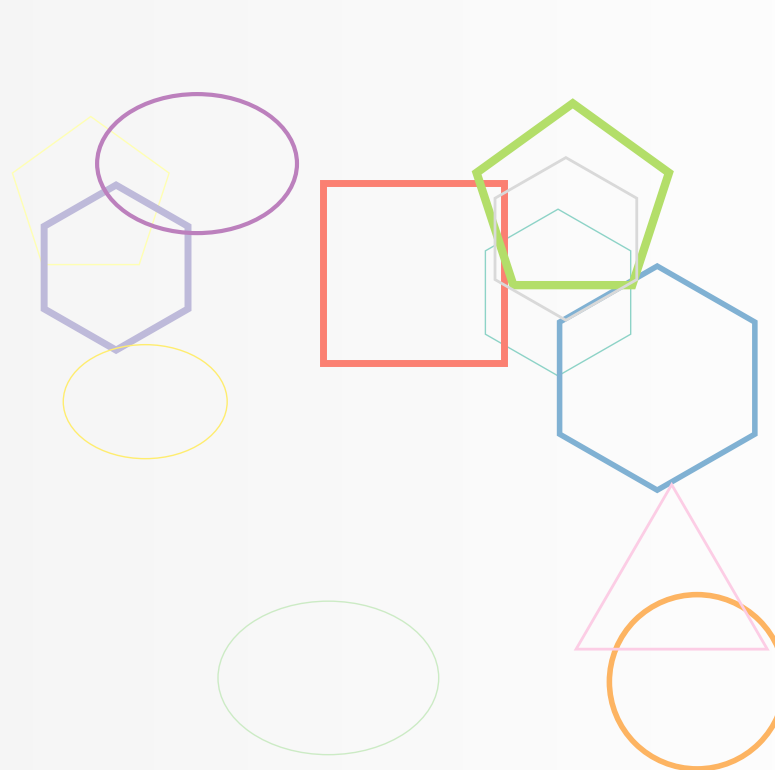[{"shape": "hexagon", "thickness": 0.5, "radius": 0.54, "center": [0.72, 0.62]}, {"shape": "pentagon", "thickness": 0.5, "radius": 0.53, "center": [0.117, 0.742]}, {"shape": "hexagon", "thickness": 2.5, "radius": 0.54, "center": [0.15, 0.652]}, {"shape": "square", "thickness": 2.5, "radius": 0.58, "center": [0.534, 0.646]}, {"shape": "hexagon", "thickness": 2, "radius": 0.73, "center": [0.848, 0.509]}, {"shape": "circle", "thickness": 2, "radius": 0.57, "center": [0.899, 0.115]}, {"shape": "pentagon", "thickness": 3, "radius": 0.65, "center": [0.739, 0.735]}, {"shape": "triangle", "thickness": 1, "radius": 0.71, "center": [0.867, 0.228]}, {"shape": "hexagon", "thickness": 1, "radius": 0.53, "center": [0.73, 0.69]}, {"shape": "oval", "thickness": 1.5, "radius": 0.64, "center": [0.254, 0.788]}, {"shape": "oval", "thickness": 0.5, "radius": 0.71, "center": [0.424, 0.12]}, {"shape": "oval", "thickness": 0.5, "radius": 0.53, "center": [0.187, 0.478]}]